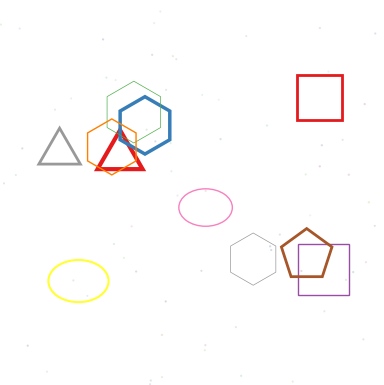[{"shape": "triangle", "thickness": 3, "radius": 0.34, "center": [0.312, 0.594]}, {"shape": "square", "thickness": 2, "radius": 0.29, "center": [0.831, 0.747]}, {"shape": "hexagon", "thickness": 2.5, "radius": 0.37, "center": [0.377, 0.674]}, {"shape": "hexagon", "thickness": 0.5, "radius": 0.4, "center": [0.348, 0.709]}, {"shape": "square", "thickness": 1, "radius": 0.33, "center": [0.841, 0.301]}, {"shape": "hexagon", "thickness": 1, "radius": 0.36, "center": [0.29, 0.618]}, {"shape": "oval", "thickness": 1.5, "radius": 0.39, "center": [0.204, 0.27]}, {"shape": "pentagon", "thickness": 2, "radius": 0.35, "center": [0.797, 0.337]}, {"shape": "oval", "thickness": 1, "radius": 0.35, "center": [0.534, 0.461]}, {"shape": "triangle", "thickness": 2, "radius": 0.31, "center": [0.155, 0.605]}, {"shape": "hexagon", "thickness": 0.5, "radius": 0.34, "center": [0.658, 0.327]}]